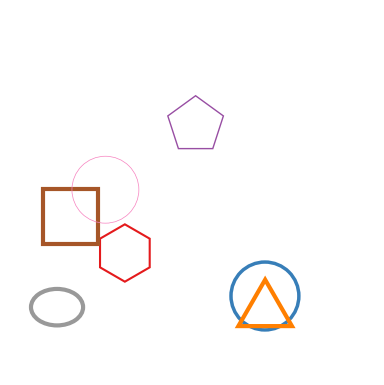[{"shape": "hexagon", "thickness": 1.5, "radius": 0.37, "center": [0.324, 0.343]}, {"shape": "circle", "thickness": 2.5, "radius": 0.44, "center": [0.688, 0.231]}, {"shape": "pentagon", "thickness": 1, "radius": 0.38, "center": [0.508, 0.675]}, {"shape": "triangle", "thickness": 3, "radius": 0.4, "center": [0.689, 0.193]}, {"shape": "square", "thickness": 3, "radius": 0.36, "center": [0.183, 0.438]}, {"shape": "circle", "thickness": 0.5, "radius": 0.43, "center": [0.274, 0.507]}, {"shape": "oval", "thickness": 3, "radius": 0.34, "center": [0.148, 0.202]}]